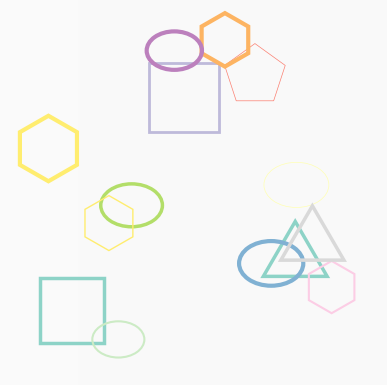[{"shape": "square", "thickness": 2.5, "radius": 0.42, "center": [0.185, 0.193]}, {"shape": "triangle", "thickness": 2.5, "radius": 0.48, "center": [0.762, 0.33]}, {"shape": "oval", "thickness": 0.5, "radius": 0.42, "center": [0.765, 0.52]}, {"shape": "square", "thickness": 2, "radius": 0.45, "center": [0.476, 0.747]}, {"shape": "pentagon", "thickness": 0.5, "radius": 0.41, "center": [0.658, 0.805]}, {"shape": "oval", "thickness": 3, "radius": 0.41, "center": [0.7, 0.316]}, {"shape": "hexagon", "thickness": 3, "radius": 0.35, "center": [0.58, 0.896]}, {"shape": "oval", "thickness": 2.5, "radius": 0.4, "center": [0.34, 0.467]}, {"shape": "hexagon", "thickness": 1.5, "radius": 0.34, "center": [0.856, 0.254]}, {"shape": "triangle", "thickness": 2.5, "radius": 0.47, "center": [0.806, 0.371]}, {"shape": "oval", "thickness": 3, "radius": 0.36, "center": [0.45, 0.869]}, {"shape": "oval", "thickness": 1.5, "radius": 0.34, "center": [0.305, 0.118]}, {"shape": "hexagon", "thickness": 1, "radius": 0.36, "center": [0.281, 0.421]}, {"shape": "hexagon", "thickness": 3, "radius": 0.43, "center": [0.125, 0.614]}]